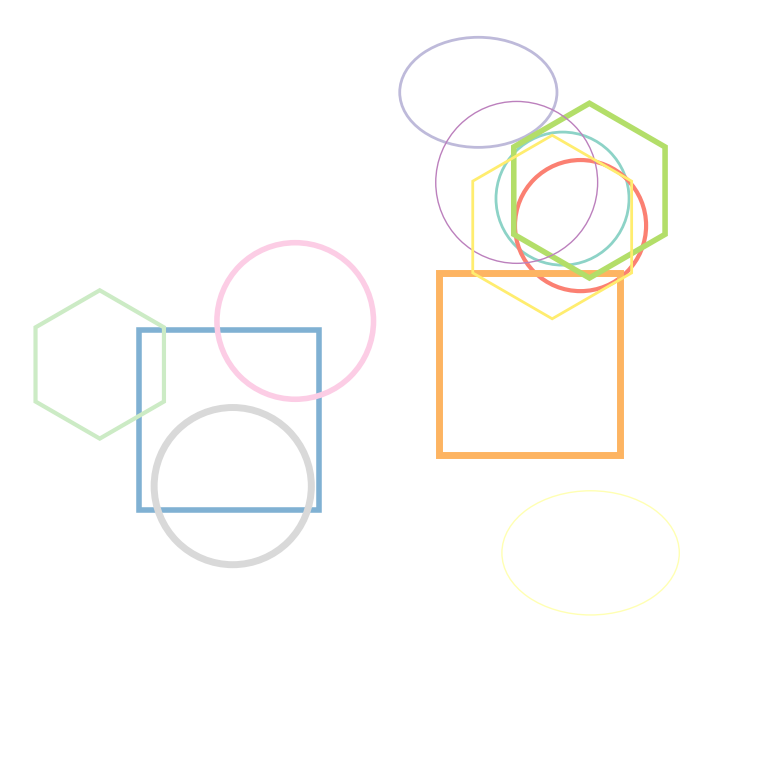[{"shape": "circle", "thickness": 1, "radius": 0.43, "center": [0.731, 0.742]}, {"shape": "oval", "thickness": 0.5, "radius": 0.58, "center": [0.767, 0.282]}, {"shape": "oval", "thickness": 1, "radius": 0.51, "center": [0.621, 0.88]}, {"shape": "circle", "thickness": 1.5, "radius": 0.43, "center": [0.754, 0.707]}, {"shape": "square", "thickness": 2, "radius": 0.58, "center": [0.298, 0.455]}, {"shape": "square", "thickness": 2.5, "radius": 0.59, "center": [0.687, 0.527]}, {"shape": "hexagon", "thickness": 2, "radius": 0.57, "center": [0.765, 0.752]}, {"shape": "circle", "thickness": 2, "radius": 0.51, "center": [0.383, 0.583]}, {"shape": "circle", "thickness": 2.5, "radius": 0.51, "center": [0.302, 0.369]}, {"shape": "circle", "thickness": 0.5, "radius": 0.53, "center": [0.671, 0.763]}, {"shape": "hexagon", "thickness": 1.5, "radius": 0.48, "center": [0.13, 0.527]}, {"shape": "hexagon", "thickness": 1, "radius": 0.6, "center": [0.717, 0.705]}]